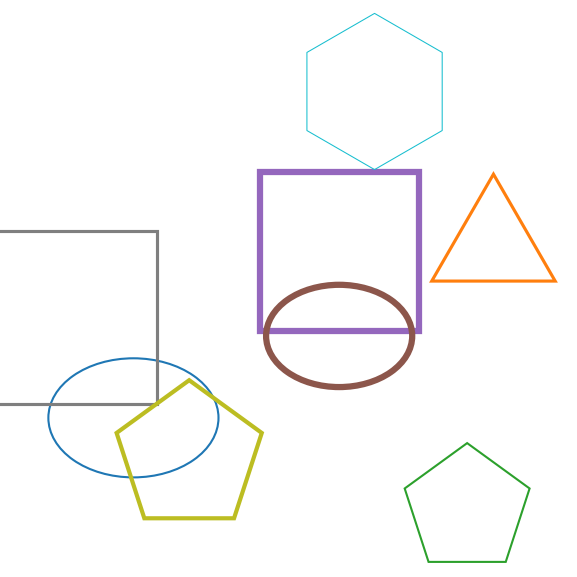[{"shape": "oval", "thickness": 1, "radius": 0.74, "center": [0.231, 0.276]}, {"shape": "triangle", "thickness": 1.5, "radius": 0.62, "center": [0.854, 0.574]}, {"shape": "pentagon", "thickness": 1, "radius": 0.57, "center": [0.809, 0.118]}, {"shape": "square", "thickness": 3, "radius": 0.69, "center": [0.588, 0.564]}, {"shape": "oval", "thickness": 3, "radius": 0.63, "center": [0.587, 0.417]}, {"shape": "square", "thickness": 1.5, "radius": 0.75, "center": [0.121, 0.45]}, {"shape": "pentagon", "thickness": 2, "radius": 0.66, "center": [0.328, 0.209]}, {"shape": "hexagon", "thickness": 0.5, "radius": 0.68, "center": [0.649, 0.841]}]